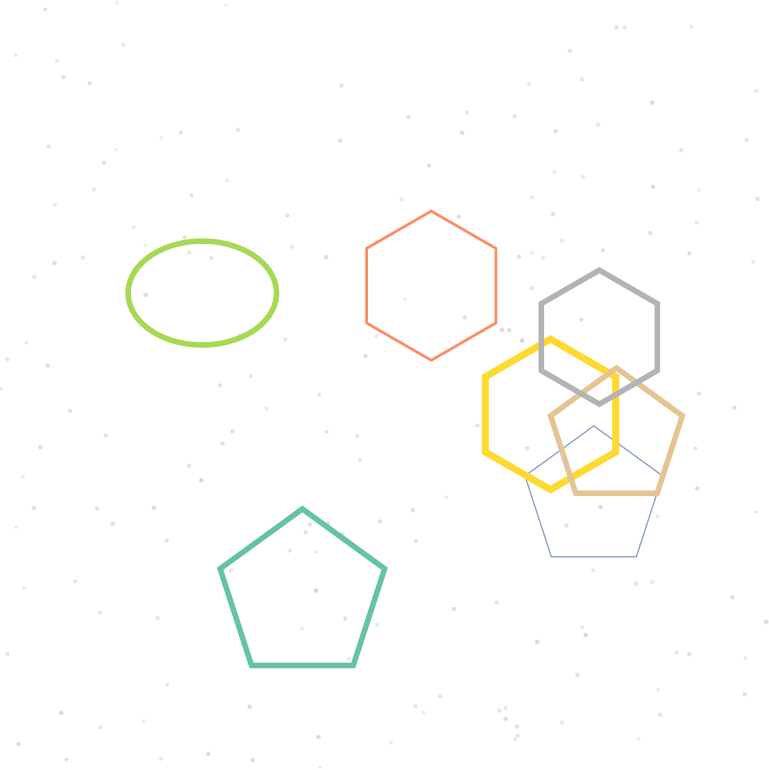[{"shape": "pentagon", "thickness": 2, "radius": 0.56, "center": [0.393, 0.227]}, {"shape": "hexagon", "thickness": 1, "radius": 0.48, "center": [0.56, 0.629]}, {"shape": "pentagon", "thickness": 0.5, "radius": 0.47, "center": [0.771, 0.353]}, {"shape": "oval", "thickness": 2, "radius": 0.48, "center": [0.263, 0.619]}, {"shape": "hexagon", "thickness": 2.5, "radius": 0.49, "center": [0.715, 0.462]}, {"shape": "pentagon", "thickness": 2, "radius": 0.45, "center": [0.801, 0.432]}, {"shape": "hexagon", "thickness": 2, "radius": 0.43, "center": [0.778, 0.562]}]